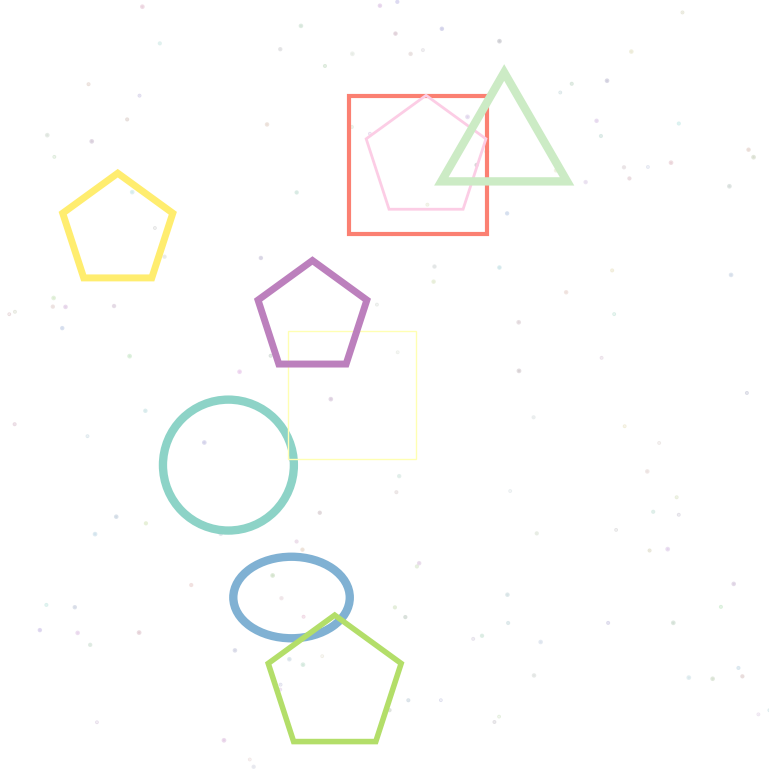[{"shape": "circle", "thickness": 3, "radius": 0.43, "center": [0.297, 0.396]}, {"shape": "square", "thickness": 0.5, "radius": 0.42, "center": [0.457, 0.487]}, {"shape": "square", "thickness": 1.5, "radius": 0.45, "center": [0.543, 0.786]}, {"shape": "oval", "thickness": 3, "radius": 0.38, "center": [0.379, 0.224]}, {"shape": "pentagon", "thickness": 2, "radius": 0.45, "center": [0.435, 0.11]}, {"shape": "pentagon", "thickness": 1, "radius": 0.41, "center": [0.553, 0.794]}, {"shape": "pentagon", "thickness": 2.5, "radius": 0.37, "center": [0.406, 0.587]}, {"shape": "triangle", "thickness": 3, "radius": 0.47, "center": [0.655, 0.812]}, {"shape": "pentagon", "thickness": 2.5, "radius": 0.38, "center": [0.153, 0.7]}]